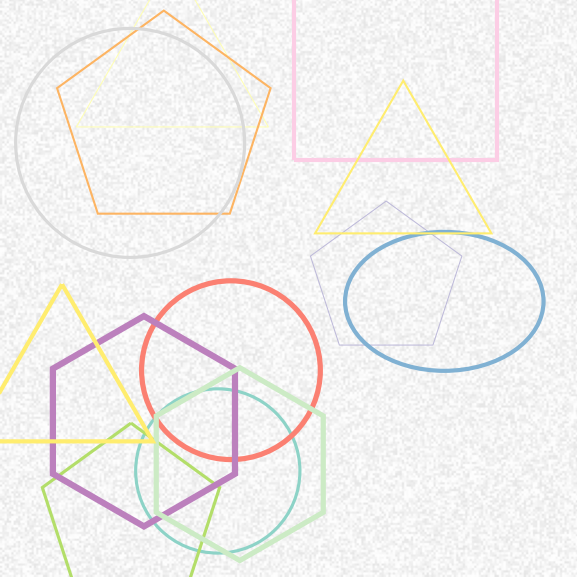[{"shape": "circle", "thickness": 1.5, "radius": 0.71, "center": [0.377, 0.184]}, {"shape": "triangle", "thickness": 0.5, "radius": 0.96, "center": [0.298, 0.875]}, {"shape": "pentagon", "thickness": 0.5, "radius": 0.69, "center": [0.669, 0.513]}, {"shape": "circle", "thickness": 2.5, "radius": 0.77, "center": [0.4, 0.358]}, {"shape": "oval", "thickness": 2, "radius": 0.86, "center": [0.769, 0.477]}, {"shape": "pentagon", "thickness": 1, "radius": 0.97, "center": [0.284, 0.786]}, {"shape": "pentagon", "thickness": 1.5, "radius": 0.81, "center": [0.227, 0.105]}, {"shape": "square", "thickness": 2, "radius": 0.88, "center": [0.685, 0.898]}, {"shape": "circle", "thickness": 1.5, "radius": 0.99, "center": [0.225, 0.752]}, {"shape": "hexagon", "thickness": 3, "radius": 0.91, "center": [0.249, 0.27]}, {"shape": "hexagon", "thickness": 2.5, "radius": 0.83, "center": [0.415, 0.195]}, {"shape": "triangle", "thickness": 2, "radius": 0.91, "center": [0.107, 0.326]}, {"shape": "triangle", "thickness": 1, "radius": 0.88, "center": [0.698, 0.683]}]